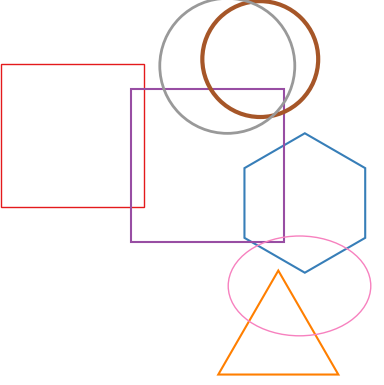[{"shape": "square", "thickness": 1, "radius": 0.93, "center": [0.188, 0.648]}, {"shape": "hexagon", "thickness": 1.5, "radius": 0.91, "center": [0.792, 0.473]}, {"shape": "square", "thickness": 1.5, "radius": 0.99, "center": [0.539, 0.569]}, {"shape": "triangle", "thickness": 1.5, "radius": 0.9, "center": [0.723, 0.117]}, {"shape": "circle", "thickness": 3, "radius": 0.75, "center": [0.676, 0.847]}, {"shape": "oval", "thickness": 1, "radius": 0.93, "center": [0.778, 0.257]}, {"shape": "circle", "thickness": 2, "radius": 0.88, "center": [0.59, 0.829]}]